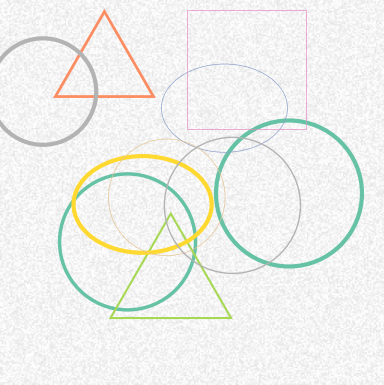[{"shape": "circle", "thickness": 3, "radius": 0.95, "center": [0.751, 0.497]}, {"shape": "circle", "thickness": 2.5, "radius": 0.88, "center": [0.331, 0.372]}, {"shape": "triangle", "thickness": 2, "radius": 0.74, "center": [0.271, 0.823]}, {"shape": "oval", "thickness": 0.5, "radius": 0.82, "center": [0.583, 0.719]}, {"shape": "square", "thickness": 0.5, "radius": 0.77, "center": [0.64, 0.821]}, {"shape": "triangle", "thickness": 1.5, "radius": 0.9, "center": [0.444, 0.264]}, {"shape": "oval", "thickness": 3, "radius": 0.9, "center": [0.37, 0.469]}, {"shape": "circle", "thickness": 0.5, "radius": 0.76, "center": [0.433, 0.487]}, {"shape": "circle", "thickness": 1, "radius": 0.88, "center": [0.604, 0.467]}, {"shape": "circle", "thickness": 3, "radius": 0.69, "center": [0.112, 0.762]}]